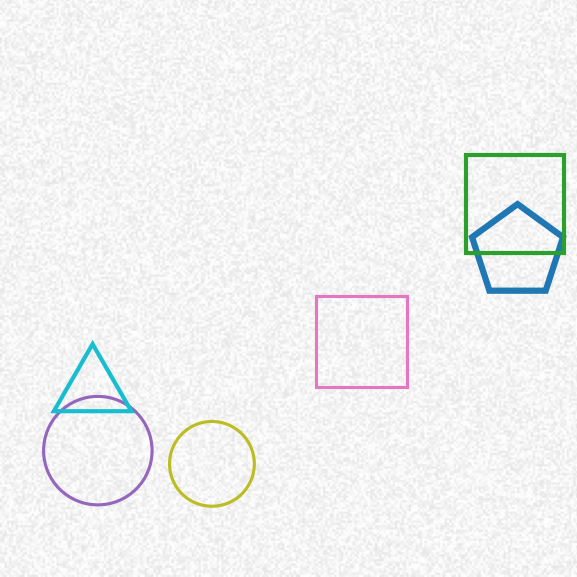[{"shape": "pentagon", "thickness": 3, "radius": 0.41, "center": [0.896, 0.563]}, {"shape": "square", "thickness": 2, "radius": 0.43, "center": [0.891, 0.646]}, {"shape": "circle", "thickness": 1.5, "radius": 0.47, "center": [0.169, 0.219]}, {"shape": "square", "thickness": 1.5, "radius": 0.39, "center": [0.626, 0.408]}, {"shape": "circle", "thickness": 1.5, "radius": 0.37, "center": [0.367, 0.196]}, {"shape": "triangle", "thickness": 2, "radius": 0.39, "center": [0.16, 0.326]}]